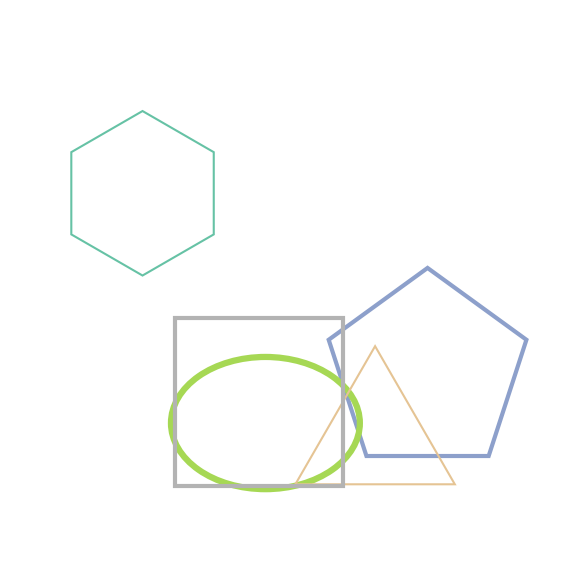[{"shape": "hexagon", "thickness": 1, "radius": 0.71, "center": [0.247, 0.664]}, {"shape": "pentagon", "thickness": 2, "radius": 0.9, "center": [0.74, 0.355]}, {"shape": "oval", "thickness": 3, "radius": 0.82, "center": [0.46, 0.267]}, {"shape": "triangle", "thickness": 1, "radius": 0.8, "center": [0.65, 0.24]}, {"shape": "square", "thickness": 2, "radius": 0.73, "center": [0.448, 0.302]}]